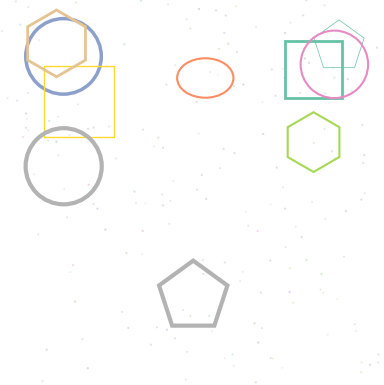[{"shape": "square", "thickness": 2, "radius": 0.37, "center": [0.814, 0.819]}, {"shape": "pentagon", "thickness": 0.5, "radius": 0.34, "center": [0.881, 0.88]}, {"shape": "oval", "thickness": 1.5, "radius": 0.37, "center": [0.533, 0.797]}, {"shape": "circle", "thickness": 2.5, "radius": 0.49, "center": [0.165, 0.854]}, {"shape": "circle", "thickness": 1.5, "radius": 0.44, "center": [0.868, 0.833]}, {"shape": "hexagon", "thickness": 1.5, "radius": 0.39, "center": [0.814, 0.631]}, {"shape": "square", "thickness": 1, "radius": 0.46, "center": [0.205, 0.737]}, {"shape": "hexagon", "thickness": 2, "radius": 0.43, "center": [0.147, 0.887]}, {"shape": "circle", "thickness": 3, "radius": 0.49, "center": [0.165, 0.568]}, {"shape": "pentagon", "thickness": 3, "radius": 0.47, "center": [0.502, 0.23]}]